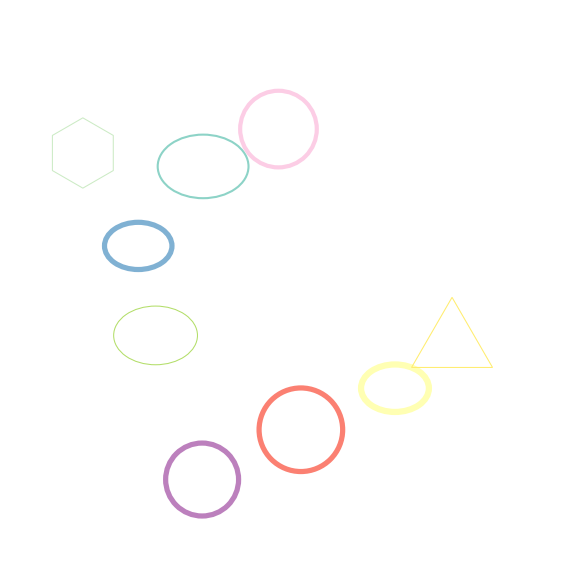[{"shape": "oval", "thickness": 1, "radius": 0.39, "center": [0.352, 0.711]}, {"shape": "oval", "thickness": 3, "radius": 0.29, "center": [0.684, 0.327]}, {"shape": "circle", "thickness": 2.5, "radius": 0.36, "center": [0.521, 0.255]}, {"shape": "oval", "thickness": 2.5, "radius": 0.29, "center": [0.239, 0.573]}, {"shape": "oval", "thickness": 0.5, "radius": 0.36, "center": [0.269, 0.418]}, {"shape": "circle", "thickness": 2, "radius": 0.33, "center": [0.482, 0.776]}, {"shape": "circle", "thickness": 2.5, "radius": 0.32, "center": [0.35, 0.169]}, {"shape": "hexagon", "thickness": 0.5, "radius": 0.3, "center": [0.143, 0.734]}, {"shape": "triangle", "thickness": 0.5, "radius": 0.4, "center": [0.783, 0.403]}]